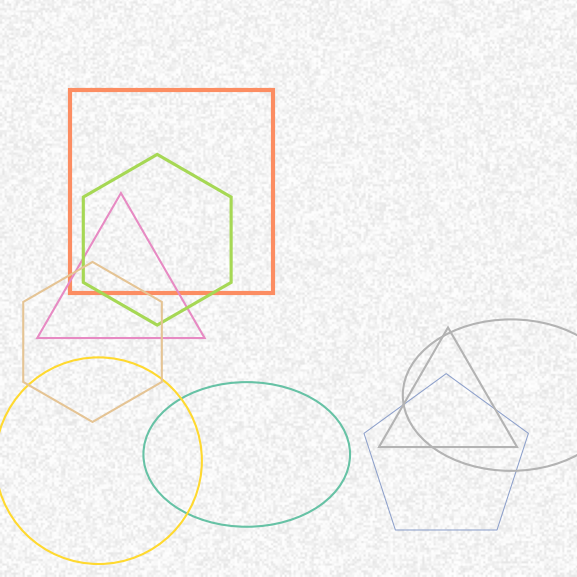[{"shape": "oval", "thickness": 1, "radius": 0.89, "center": [0.427, 0.212]}, {"shape": "square", "thickness": 2, "radius": 0.88, "center": [0.297, 0.668]}, {"shape": "pentagon", "thickness": 0.5, "radius": 0.75, "center": [0.773, 0.202]}, {"shape": "triangle", "thickness": 1, "radius": 0.84, "center": [0.209, 0.497]}, {"shape": "hexagon", "thickness": 1.5, "radius": 0.74, "center": [0.272, 0.584]}, {"shape": "circle", "thickness": 1, "radius": 0.89, "center": [0.171, 0.201]}, {"shape": "hexagon", "thickness": 1, "radius": 0.69, "center": [0.16, 0.407]}, {"shape": "oval", "thickness": 1, "radius": 0.94, "center": [0.885, 0.315]}, {"shape": "triangle", "thickness": 1, "radius": 0.69, "center": [0.776, 0.294]}]